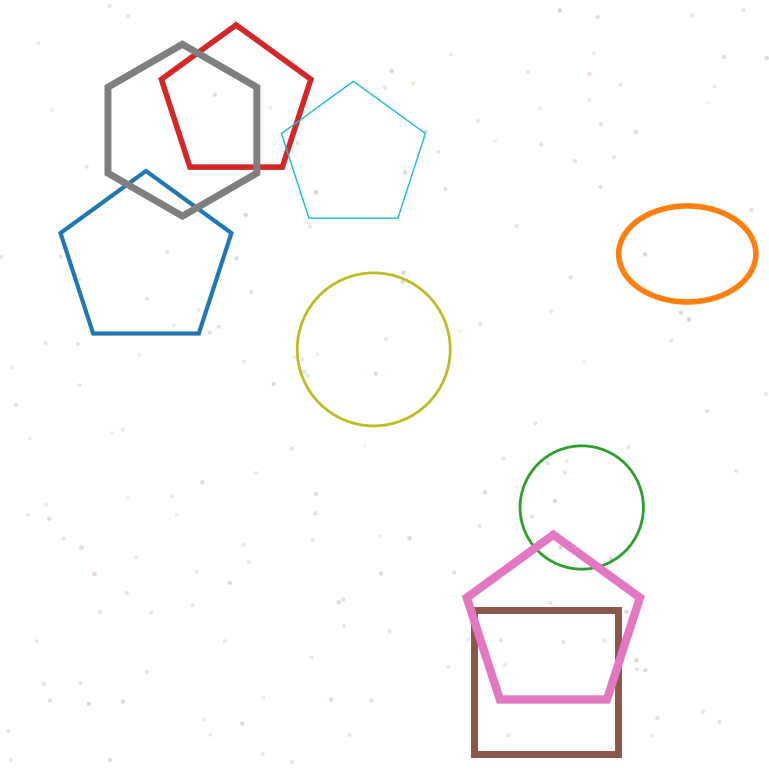[{"shape": "pentagon", "thickness": 1.5, "radius": 0.58, "center": [0.19, 0.661]}, {"shape": "oval", "thickness": 2, "radius": 0.45, "center": [0.893, 0.67]}, {"shape": "circle", "thickness": 1, "radius": 0.4, "center": [0.755, 0.341]}, {"shape": "pentagon", "thickness": 2, "radius": 0.51, "center": [0.307, 0.866]}, {"shape": "square", "thickness": 2.5, "radius": 0.47, "center": [0.709, 0.114]}, {"shape": "pentagon", "thickness": 3, "radius": 0.59, "center": [0.719, 0.187]}, {"shape": "hexagon", "thickness": 2.5, "radius": 0.56, "center": [0.237, 0.831]}, {"shape": "circle", "thickness": 1, "radius": 0.5, "center": [0.485, 0.546]}, {"shape": "pentagon", "thickness": 0.5, "radius": 0.49, "center": [0.459, 0.796]}]